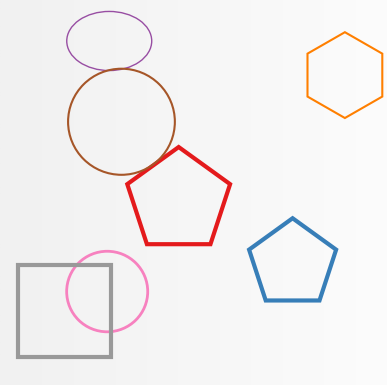[{"shape": "pentagon", "thickness": 3, "radius": 0.7, "center": [0.461, 0.479]}, {"shape": "pentagon", "thickness": 3, "radius": 0.59, "center": [0.755, 0.315]}, {"shape": "oval", "thickness": 1, "radius": 0.55, "center": [0.282, 0.894]}, {"shape": "hexagon", "thickness": 1.5, "radius": 0.56, "center": [0.89, 0.805]}, {"shape": "circle", "thickness": 1.5, "radius": 0.69, "center": [0.313, 0.684]}, {"shape": "circle", "thickness": 2, "radius": 0.52, "center": [0.277, 0.243]}, {"shape": "square", "thickness": 3, "radius": 0.6, "center": [0.166, 0.192]}]